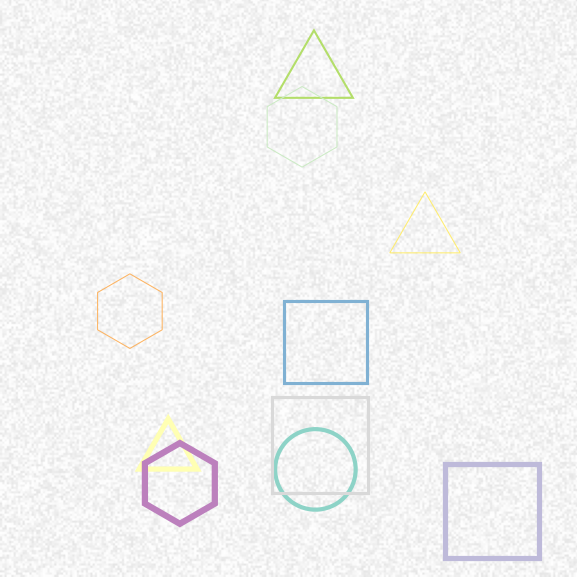[{"shape": "circle", "thickness": 2, "radius": 0.35, "center": [0.546, 0.186]}, {"shape": "triangle", "thickness": 2.5, "radius": 0.29, "center": [0.291, 0.216]}, {"shape": "square", "thickness": 2.5, "radius": 0.41, "center": [0.851, 0.114]}, {"shape": "square", "thickness": 1.5, "radius": 0.36, "center": [0.563, 0.407]}, {"shape": "hexagon", "thickness": 0.5, "radius": 0.32, "center": [0.225, 0.46]}, {"shape": "triangle", "thickness": 1, "radius": 0.39, "center": [0.544, 0.869]}, {"shape": "square", "thickness": 1.5, "radius": 0.42, "center": [0.554, 0.228]}, {"shape": "hexagon", "thickness": 3, "radius": 0.35, "center": [0.311, 0.162]}, {"shape": "hexagon", "thickness": 0.5, "radius": 0.35, "center": [0.523, 0.78]}, {"shape": "triangle", "thickness": 0.5, "radius": 0.35, "center": [0.736, 0.597]}]